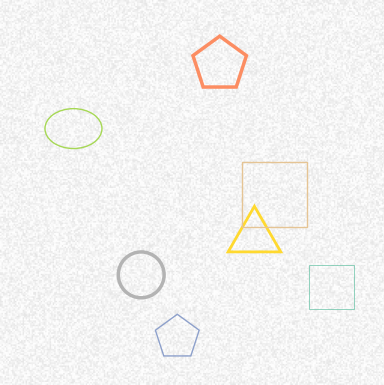[{"shape": "square", "thickness": 0.5, "radius": 0.29, "center": [0.861, 0.255]}, {"shape": "pentagon", "thickness": 2.5, "radius": 0.37, "center": [0.571, 0.833]}, {"shape": "pentagon", "thickness": 1, "radius": 0.3, "center": [0.46, 0.124]}, {"shape": "oval", "thickness": 1, "radius": 0.37, "center": [0.191, 0.666]}, {"shape": "triangle", "thickness": 2, "radius": 0.4, "center": [0.661, 0.385]}, {"shape": "square", "thickness": 1, "radius": 0.42, "center": [0.714, 0.495]}, {"shape": "circle", "thickness": 2.5, "radius": 0.3, "center": [0.367, 0.286]}]